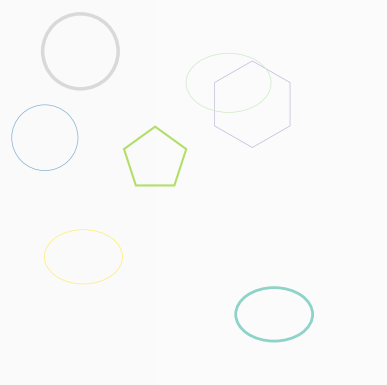[{"shape": "oval", "thickness": 2, "radius": 0.5, "center": [0.708, 0.183]}, {"shape": "hexagon", "thickness": 0.5, "radius": 0.56, "center": [0.651, 0.729]}, {"shape": "circle", "thickness": 0.5, "radius": 0.43, "center": [0.116, 0.642]}, {"shape": "pentagon", "thickness": 1.5, "radius": 0.42, "center": [0.4, 0.587]}, {"shape": "circle", "thickness": 2.5, "radius": 0.49, "center": [0.207, 0.867]}, {"shape": "oval", "thickness": 0.5, "radius": 0.55, "center": [0.59, 0.785]}, {"shape": "oval", "thickness": 0.5, "radius": 0.5, "center": [0.215, 0.333]}]